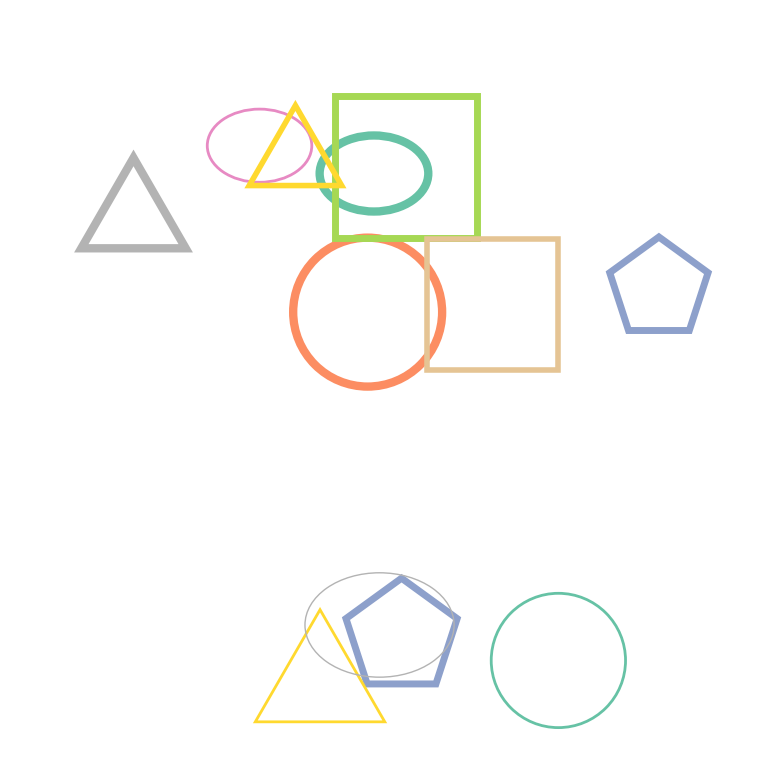[{"shape": "oval", "thickness": 3, "radius": 0.35, "center": [0.486, 0.775]}, {"shape": "circle", "thickness": 1, "radius": 0.44, "center": [0.725, 0.142]}, {"shape": "circle", "thickness": 3, "radius": 0.48, "center": [0.477, 0.595]}, {"shape": "pentagon", "thickness": 2.5, "radius": 0.38, "center": [0.521, 0.173]}, {"shape": "pentagon", "thickness": 2.5, "radius": 0.34, "center": [0.856, 0.625]}, {"shape": "oval", "thickness": 1, "radius": 0.34, "center": [0.337, 0.811]}, {"shape": "square", "thickness": 2.5, "radius": 0.46, "center": [0.527, 0.783]}, {"shape": "triangle", "thickness": 2, "radius": 0.35, "center": [0.384, 0.794]}, {"shape": "triangle", "thickness": 1, "radius": 0.49, "center": [0.416, 0.111]}, {"shape": "square", "thickness": 2, "radius": 0.42, "center": [0.64, 0.605]}, {"shape": "triangle", "thickness": 3, "radius": 0.39, "center": [0.173, 0.717]}, {"shape": "oval", "thickness": 0.5, "radius": 0.48, "center": [0.493, 0.188]}]